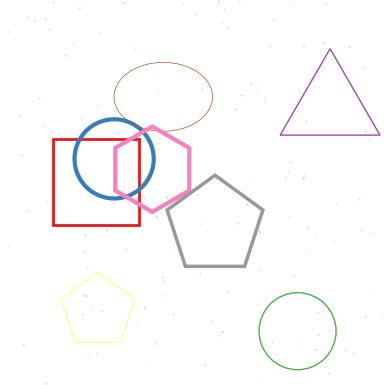[{"shape": "square", "thickness": 2, "radius": 0.56, "center": [0.249, 0.528]}, {"shape": "circle", "thickness": 3, "radius": 0.51, "center": [0.296, 0.587]}, {"shape": "circle", "thickness": 1, "radius": 0.5, "center": [0.773, 0.14]}, {"shape": "triangle", "thickness": 1, "radius": 0.75, "center": [0.857, 0.724]}, {"shape": "pentagon", "thickness": 0.5, "radius": 0.5, "center": [0.254, 0.192]}, {"shape": "oval", "thickness": 0.5, "radius": 0.64, "center": [0.424, 0.748]}, {"shape": "hexagon", "thickness": 3, "radius": 0.55, "center": [0.395, 0.56]}, {"shape": "pentagon", "thickness": 2.5, "radius": 0.65, "center": [0.558, 0.414]}]